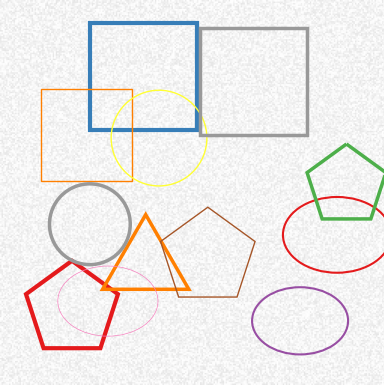[{"shape": "pentagon", "thickness": 3, "radius": 0.63, "center": [0.187, 0.197]}, {"shape": "oval", "thickness": 1.5, "radius": 0.7, "center": [0.876, 0.39]}, {"shape": "square", "thickness": 3, "radius": 0.69, "center": [0.373, 0.8]}, {"shape": "pentagon", "thickness": 2.5, "radius": 0.54, "center": [0.9, 0.518]}, {"shape": "oval", "thickness": 1.5, "radius": 0.62, "center": [0.779, 0.167]}, {"shape": "triangle", "thickness": 2.5, "radius": 0.65, "center": [0.378, 0.313]}, {"shape": "square", "thickness": 1, "radius": 0.59, "center": [0.224, 0.649]}, {"shape": "circle", "thickness": 1, "radius": 0.62, "center": [0.413, 0.641]}, {"shape": "pentagon", "thickness": 1, "radius": 0.64, "center": [0.54, 0.333]}, {"shape": "oval", "thickness": 0.5, "radius": 0.65, "center": [0.28, 0.218]}, {"shape": "circle", "thickness": 2.5, "radius": 0.52, "center": [0.233, 0.418]}, {"shape": "square", "thickness": 2.5, "radius": 0.69, "center": [0.658, 0.788]}]